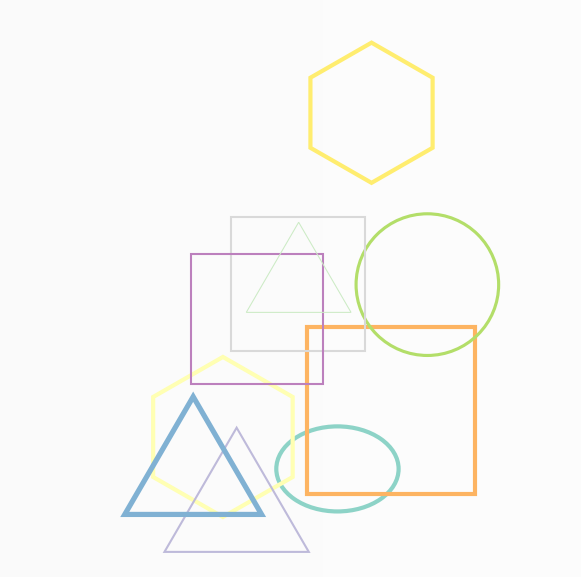[{"shape": "oval", "thickness": 2, "radius": 0.53, "center": [0.581, 0.187]}, {"shape": "hexagon", "thickness": 2, "radius": 0.69, "center": [0.384, 0.242]}, {"shape": "triangle", "thickness": 1, "radius": 0.72, "center": [0.407, 0.115]}, {"shape": "triangle", "thickness": 2.5, "radius": 0.68, "center": [0.332, 0.176]}, {"shape": "square", "thickness": 2, "radius": 0.72, "center": [0.673, 0.288]}, {"shape": "circle", "thickness": 1.5, "radius": 0.61, "center": [0.735, 0.506]}, {"shape": "square", "thickness": 1, "radius": 0.58, "center": [0.513, 0.507]}, {"shape": "square", "thickness": 1, "radius": 0.57, "center": [0.442, 0.447]}, {"shape": "triangle", "thickness": 0.5, "radius": 0.52, "center": [0.514, 0.51]}, {"shape": "hexagon", "thickness": 2, "radius": 0.61, "center": [0.639, 0.804]}]